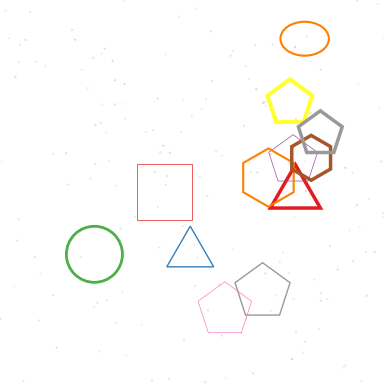[{"shape": "square", "thickness": 0.5, "radius": 0.36, "center": [0.427, 0.502]}, {"shape": "triangle", "thickness": 2.5, "radius": 0.37, "center": [0.767, 0.497]}, {"shape": "triangle", "thickness": 1, "radius": 0.35, "center": [0.494, 0.342]}, {"shape": "circle", "thickness": 2, "radius": 0.36, "center": [0.245, 0.339]}, {"shape": "pentagon", "thickness": 0.5, "radius": 0.33, "center": [0.761, 0.584]}, {"shape": "oval", "thickness": 1.5, "radius": 0.31, "center": [0.791, 0.899]}, {"shape": "hexagon", "thickness": 1.5, "radius": 0.38, "center": [0.697, 0.539]}, {"shape": "pentagon", "thickness": 3, "radius": 0.31, "center": [0.753, 0.733]}, {"shape": "hexagon", "thickness": 2.5, "radius": 0.29, "center": [0.808, 0.59]}, {"shape": "pentagon", "thickness": 0.5, "radius": 0.37, "center": [0.584, 0.195]}, {"shape": "pentagon", "thickness": 1, "radius": 0.38, "center": [0.682, 0.242]}, {"shape": "pentagon", "thickness": 2.5, "radius": 0.3, "center": [0.832, 0.652]}]